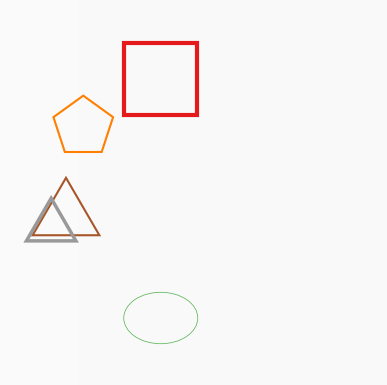[{"shape": "square", "thickness": 3, "radius": 0.47, "center": [0.414, 0.796]}, {"shape": "oval", "thickness": 0.5, "radius": 0.48, "center": [0.415, 0.174]}, {"shape": "pentagon", "thickness": 1.5, "radius": 0.4, "center": [0.215, 0.671]}, {"shape": "triangle", "thickness": 1.5, "radius": 0.5, "center": [0.17, 0.439]}, {"shape": "triangle", "thickness": 2.5, "radius": 0.37, "center": [0.132, 0.411]}]